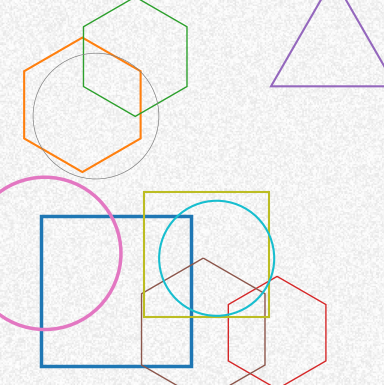[{"shape": "square", "thickness": 2.5, "radius": 0.97, "center": [0.301, 0.245]}, {"shape": "hexagon", "thickness": 1.5, "radius": 0.87, "center": [0.214, 0.728]}, {"shape": "hexagon", "thickness": 1, "radius": 0.78, "center": [0.351, 0.853]}, {"shape": "hexagon", "thickness": 1, "radius": 0.73, "center": [0.72, 0.136]}, {"shape": "triangle", "thickness": 1.5, "radius": 0.94, "center": [0.866, 0.869]}, {"shape": "hexagon", "thickness": 1, "radius": 0.93, "center": [0.528, 0.144]}, {"shape": "circle", "thickness": 2.5, "radius": 0.99, "center": [0.116, 0.342]}, {"shape": "circle", "thickness": 0.5, "radius": 0.82, "center": [0.249, 0.698]}, {"shape": "square", "thickness": 1.5, "radius": 0.81, "center": [0.537, 0.339]}, {"shape": "circle", "thickness": 1.5, "radius": 0.75, "center": [0.563, 0.329]}]